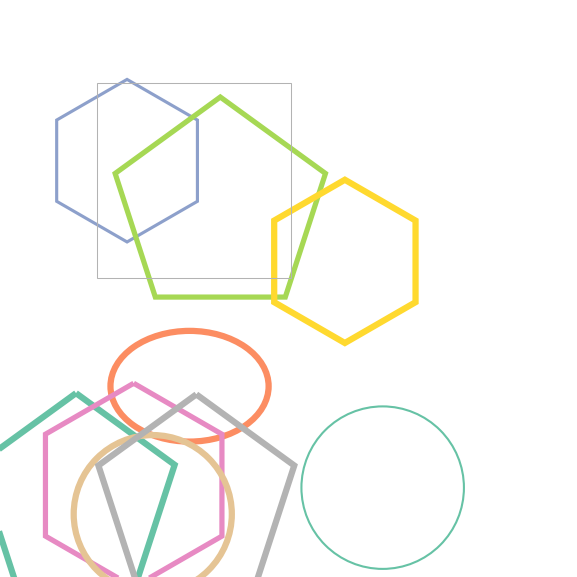[{"shape": "pentagon", "thickness": 3, "radius": 0.9, "center": [0.132, 0.139]}, {"shape": "circle", "thickness": 1, "radius": 0.7, "center": [0.663, 0.155]}, {"shape": "oval", "thickness": 3, "radius": 0.68, "center": [0.328, 0.33]}, {"shape": "hexagon", "thickness": 1.5, "radius": 0.7, "center": [0.22, 0.721]}, {"shape": "hexagon", "thickness": 2.5, "radius": 0.88, "center": [0.232, 0.159]}, {"shape": "pentagon", "thickness": 2.5, "radius": 0.96, "center": [0.381, 0.64]}, {"shape": "hexagon", "thickness": 3, "radius": 0.71, "center": [0.597, 0.547]}, {"shape": "circle", "thickness": 3, "radius": 0.68, "center": [0.265, 0.109]}, {"shape": "square", "thickness": 0.5, "radius": 0.84, "center": [0.336, 0.687]}, {"shape": "pentagon", "thickness": 3, "radius": 0.89, "center": [0.34, 0.138]}]